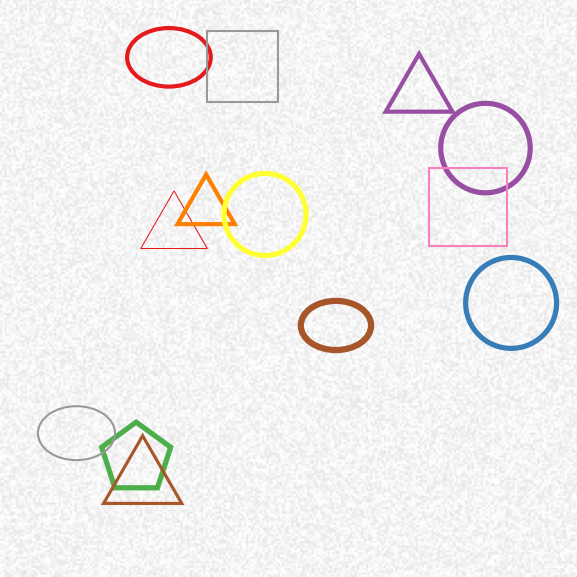[{"shape": "triangle", "thickness": 0.5, "radius": 0.33, "center": [0.301, 0.602]}, {"shape": "oval", "thickness": 2, "radius": 0.36, "center": [0.293, 0.9]}, {"shape": "circle", "thickness": 2.5, "radius": 0.39, "center": [0.885, 0.475]}, {"shape": "pentagon", "thickness": 2.5, "radius": 0.31, "center": [0.236, 0.205]}, {"shape": "triangle", "thickness": 2, "radius": 0.33, "center": [0.726, 0.839]}, {"shape": "circle", "thickness": 2.5, "radius": 0.39, "center": [0.841, 0.743]}, {"shape": "triangle", "thickness": 2, "radius": 0.29, "center": [0.357, 0.64]}, {"shape": "circle", "thickness": 2.5, "radius": 0.36, "center": [0.459, 0.628]}, {"shape": "oval", "thickness": 3, "radius": 0.3, "center": [0.582, 0.436]}, {"shape": "triangle", "thickness": 1.5, "radius": 0.39, "center": [0.247, 0.166]}, {"shape": "square", "thickness": 1, "radius": 0.34, "center": [0.81, 0.641]}, {"shape": "square", "thickness": 1, "radius": 0.31, "center": [0.42, 0.884]}, {"shape": "oval", "thickness": 1, "radius": 0.33, "center": [0.132, 0.249]}]